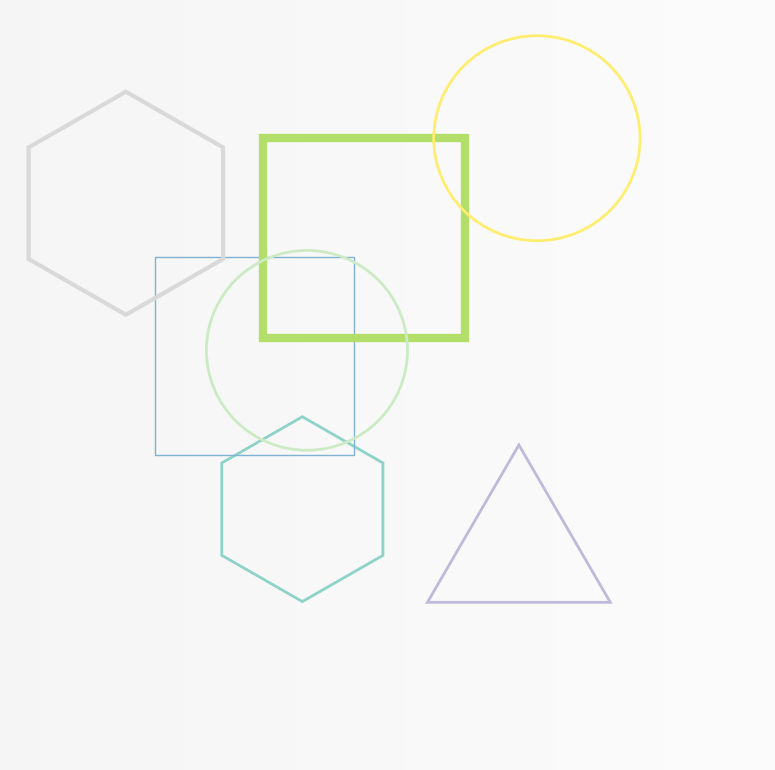[{"shape": "hexagon", "thickness": 1, "radius": 0.6, "center": [0.39, 0.339]}, {"shape": "triangle", "thickness": 1, "radius": 0.68, "center": [0.67, 0.286]}, {"shape": "square", "thickness": 0.5, "radius": 0.64, "center": [0.328, 0.538]}, {"shape": "square", "thickness": 3, "radius": 0.65, "center": [0.469, 0.691]}, {"shape": "hexagon", "thickness": 1.5, "radius": 0.72, "center": [0.162, 0.736]}, {"shape": "circle", "thickness": 1, "radius": 0.65, "center": [0.396, 0.545]}, {"shape": "circle", "thickness": 1, "radius": 0.67, "center": [0.693, 0.821]}]